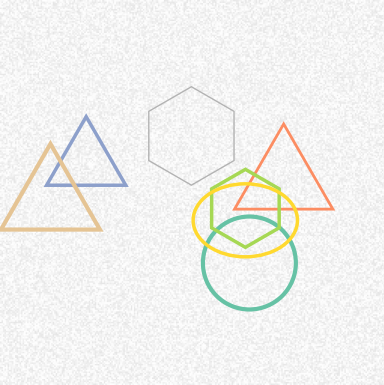[{"shape": "circle", "thickness": 3, "radius": 0.6, "center": [0.648, 0.317]}, {"shape": "triangle", "thickness": 2, "radius": 0.74, "center": [0.737, 0.53]}, {"shape": "triangle", "thickness": 2.5, "radius": 0.59, "center": [0.224, 0.578]}, {"shape": "hexagon", "thickness": 2.5, "radius": 0.51, "center": [0.637, 0.459]}, {"shape": "oval", "thickness": 2.5, "radius": 0.68, "center": [0.637, 0.428]}, {"shape": "triangle", "thickness": 3, "radius": 0.74, "center": [0.131, 0.478]}, {"shape": "hexagon", "thickness": 1, "radius": 0.64, "center": [0.497, 0.647]}]